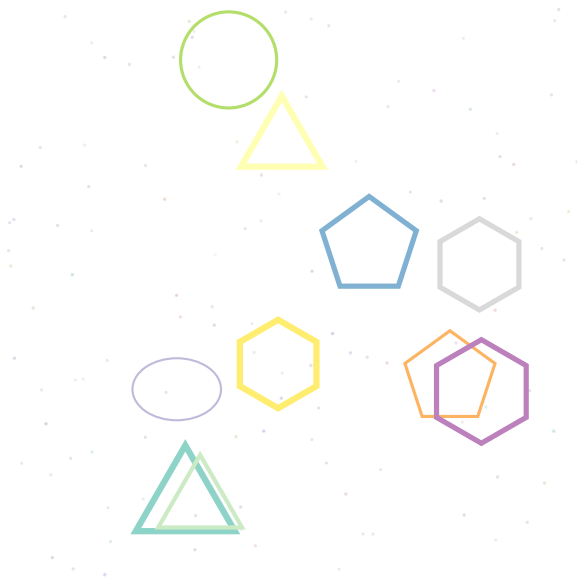[{"shape": "triangle", "thickness": 3, "radius": 0.5, "center": [0.321, 0.129]}, {"shape": "triangle", "thickness": 3, "radius": 0.41, "center": [0.488, 0.751]}, {"shape": "oval", "thickness": 1, "radius": 0.38, "center": [0.306, 0.325]}, {"shape": "pentagon", "thickness": 2.5, "radius": 0.43, "center": [0.639, 0.573]}, {"shape": "pentagon", "thickness": 1.5, "radius": 0.41, "center": [0.779, 0.344]}, {"shape": "circle", "thickness": 1.5, "radius": 0.42, "center": [0.396, 0.895]}, {"shape": "hexagon", "thickness": 2.5, "radius": 0.39, "center": [0.83, 0.541]}, {"shape": "hexagon", "thickness": 2.5, "radius": 0.45, "center": [0.834, 0.321]}, {"shape": "triangle", "thickness": 2, "radius": 0.42, "center": [0.347, 0.128]}, {"shape": "hexagon", "thickness": 3, "radius": 0.38, "center": [0.482, 0.369]}]